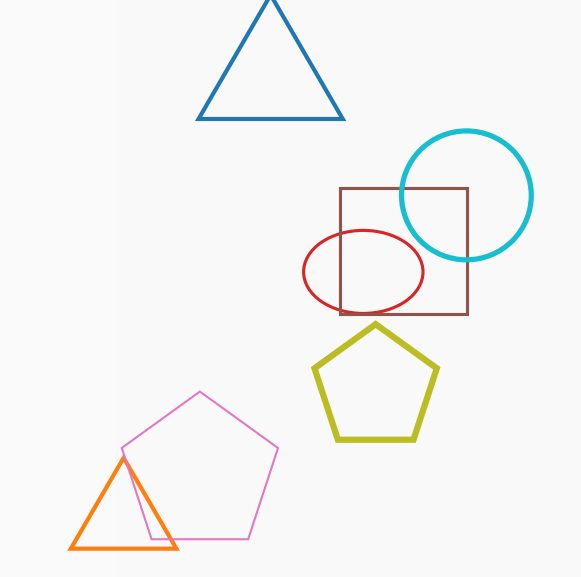[{"shape": "triangle", "thickness": 2, "radius": 0.72, "center": [0.466, 0.865]}, {"shape": "triangle", "thickness": 2, "radius": 0.52, "center": [0.213, 0.101]}, {"shape": "oval", "thickness": 1.5, "radius": 0.51, "center": [0.625, 0.528]}, {"shape": "square", "thickness": 1.5, "radius": 0.55, "center": [0.693, 0.564]}, {"shape": "pentagon", "thickness": 1, "radius": 0.71, "center": [0.344, 0.18]}, {"shape": "pentagon", "thickness": 3, "radius": 0.55, "center": [0.646, 0.327]}, {"shape": "circle", "thickness": 2.5, "radius": 0.56, "center": [0.802, 0.661]}]